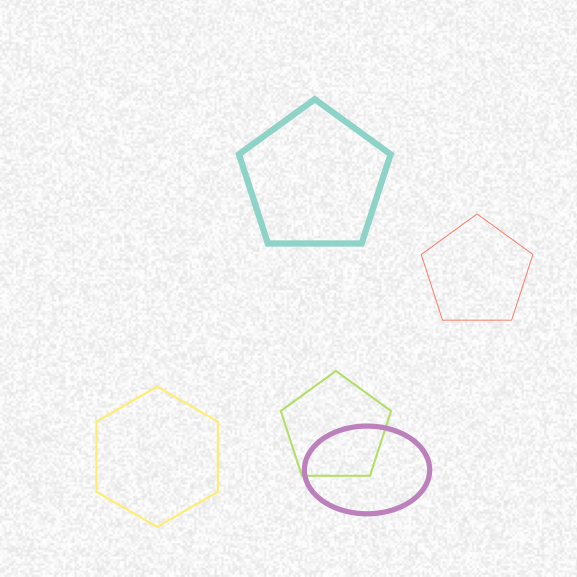[{"shape": "pentagon", "thickness": 3, "radius": 0.69, "center": [0.545, 0.689]}, {"shape": "pentagon", "thickness": 0.5, "radius": 0.51, "center": [0.826, 0.527]}, {"shape": "pentagon", "thickness": 1, "radius": 0.5, "center": [0.582, 0.256]}, {"shape": "oval", "thickness": 2.5, "radius": 0.54, "center": [0.636, 0.185]}, {"shape": "hexagon", "thickness": 1, "radius": 0.61, "center": [0.272, 0.208]}]